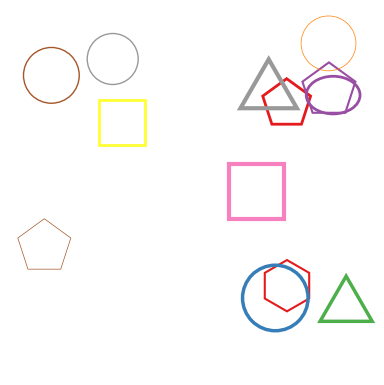[{"shape": "hexagon", "thickness": 1.5, "radius": 0.33, "center": [0.745, 0.258]}, {"shape": "pentagon", "thickness": 2, "radius": 0.33, "center": [0.745, 0.73]}, {"shape": "circle", "thickness": 2.5, "radius": 0.43, "center": [0.715, 0.226]}, {"shape": "triangle", "thickness": 2.5, "radius": 0.39, "center": [0.899, 0.204]}, {"shape": "pentagon", "thickness": 1.5, "radius": 0.36, "center": [0.854, 0.766]}, {"shape": "oval", "thickness": 2, "radius": 0.35, "center": [0.865, 0.753]}, {"shape": "circle", "thickness": 0.5, "radius": 0.36, "center": [0.853, 0.887]}, {"shape": "square", "thickness": 2, "radius": 0.29, "center": [0.317, 0.683]}, {"shape": "circle", "thickness": 1, "radius": 0.36, "center": [0.133, 0.804]}, {"shape": "pentagon", "thickness": 0.5, "radius": 0.36, "center": [0.115, 0.359]}, {"shape": "square", "thickness": 3, "radius": 0.36, "center": [0.666, 0.503]}, {"shape": "triangle", "thickness": 3, "radius": 0.42, "center": [0.698, 0.761]}, {"shape": "circle", "thickness": 1, "radius": 0.33, "center": [0.293, 0.847]}]